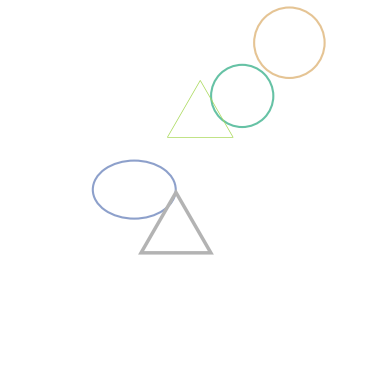[{"shape": "circle", "thickness": 1.5, "radius": 0.4, "center": [0.629, 0.751]}, {"shape": "oval", "thickness": 1.5, "radius": 0.54, "center": [0.349, 0.508]}, {"shape": "triangle", "thickness": 0.5, "radius": 0.49, "center": [0.52, 0.693]}, {"shape": "circle", "thickness": 1.5, "radius": 0.46, "center": [0.752, 0.889]}, {"shape": "triangle", "thickness": 2.5, "radius": 0.52, "center": [0.457, 0.396]}]